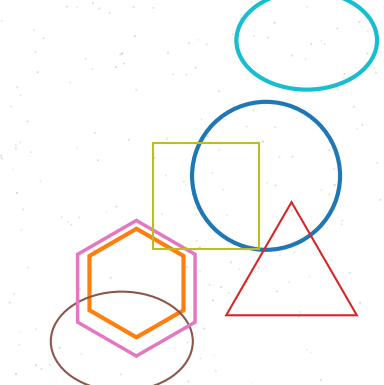[{"shape": "circle", "thickness": 3, "radius": 0.96, "center": [0.691, 0.543]}, {"shape": "hexagon", "thickness": 3, "radius": 0.71, "center": [0.354, 0.265]}, {"shape": "triangle", "thickness": 1.5, "radius": 0.98, "center": [0.757, 0.279]}, {"shape": "oval", "thickness": 1.5, "radius": 0.92, "center": [0.316, 0.113]}, {"shape": "hexagon", "thickness": 2.5, "radius": 0.88, "center": [0.354, 0.251]}, {"shape": "square", "thickness": 1.5, "radius": 0.69, "center": [0.534, 0.492]}, {"shape": "oval", "thickness": 3, "radius": 0.91, "center": [0.797, 0.895]}]